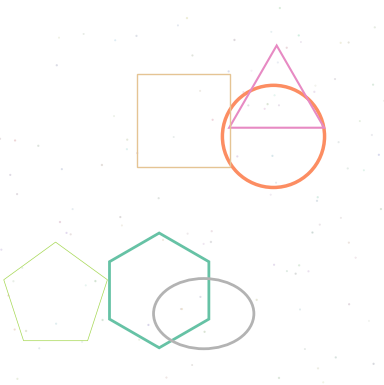[{"shape": "hexagon", "thickness": 2, "radius": 0.75, "center": [0.413, 0.246]}, {"shape": "circle", "thickness": 2.5, "radius": 0.66, "center": [0.71, 0.646]}, {"shape": "triangle", "thickness": 1.5, "radius": 0.71, "center": [0.719, 0.739]}, {"shape": "pentagon", "thickness": 0.5, "radius": 0.71, "center": [0.144, 0.23]}, {"shape": "square", "thickness": 1, "radius": 0.61, "center": [0.476, 0.688]}, {"shape": "oval", "thickness": 2, "radius": 0.65, "center": [0.529, 0.185]}]